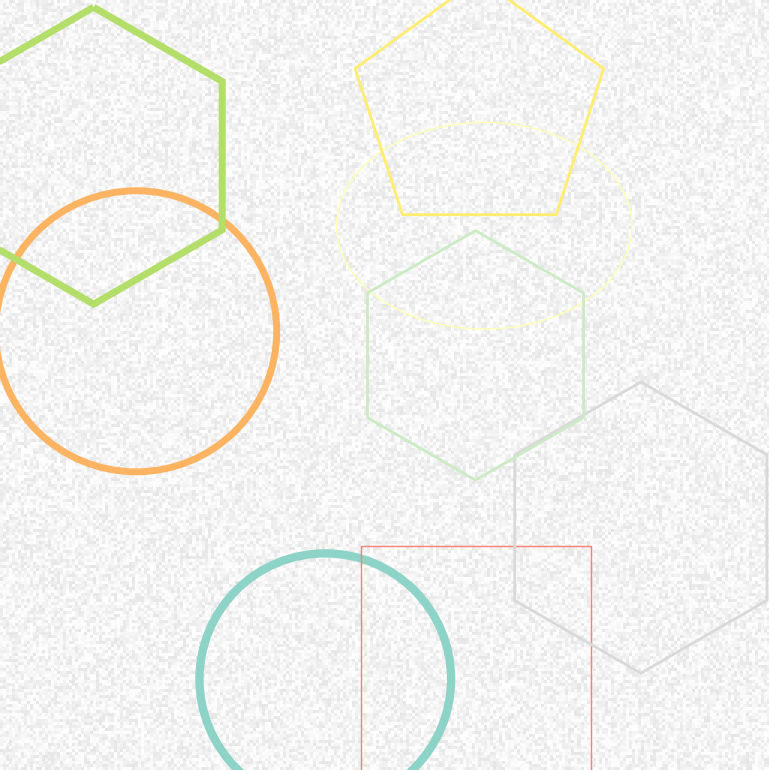[{"shape": "circle", "thickness": 3, "radius": 0.82, "center": [0.422, 0.118]}, {"shape": "oval", "thickness": 0.5, "radius": 0.96, "center": [0.629, 0.707]}, {"shape": "square", "thickness": 0.5, "radius": 0.75, "center": [0.618, 0.141]}, {"shape": "circle", "thickness": 2.5, "radius": 0.91, "center": [0.177, 0.57]}, {"shape": "hexagon", "thickness": 2.5, "radius": 0.96, "center": [0.122, 0.798]}, {"shape": "hexagon", "thickness": 1, "radius": 0.95, "center": [0.832, 0.315]}, {"shape": "hexagon", "thickness": 1, "radius": 0.81, "center": [0.618, 0.539]}, {"shape": "pentagon", "thickness": 1, "radius": 0.85, "center": [0.623, 0.858]}]